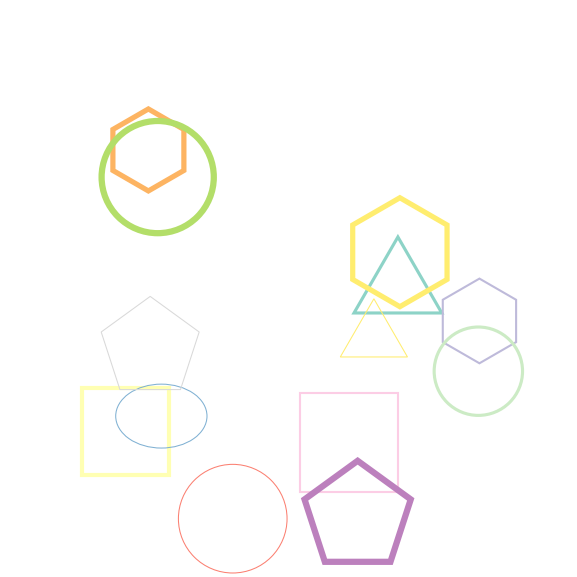[{"shape": "triangle", "thickness": 1.5, "radius": 0.44, "center": [0.689, 0.501]}, {"shape": "square", "thickness": 2, "radius": 0.38, "center": [0.218, 0.252]}, {"shape": "hexagon", "thickness": 1, "radius": 0.37, "center": [0.83, 0.443]}, {"shape": "circle", "thickness": 0.5, "radius": 0.47, "center": [0.403, 0.101]}, {"shape": "oval", "thickness": 0.5, "radius": 0.4, "center": [0.279, 0.279]}, {"shape": "hexagon", "thickness": 2.5, "radius": 0.35, "center": [0.257, 0.739]}, {"shape": "circle", "thickness": 3, "radius": 0.49, "center": [0.273, 0.692]}, {"shape": "square", "thickness": 1, "radius": 0.43, "center": [0.604, 0.233]}, {"shape": "pentagon", "thickness": 0.5, "radius": 0.45, "center": [0.26, 0.397]}, {"shape": "pentagon", "thickness": 3, "radius": 0.48, "center": [0.619, 0.105]}, {"shape": "circle", "thickness": 1.5, "radius": 0.38, "center": [0.828, 0.356]}, {"shape": "hexagon", "thickness": 2.5, "radius": 0.47, "center": [0.692, 0.562]}, {"shape": "triangle", "thickness": 0.5, "radius": 0.34, "center": [0.647, 0.415]}]